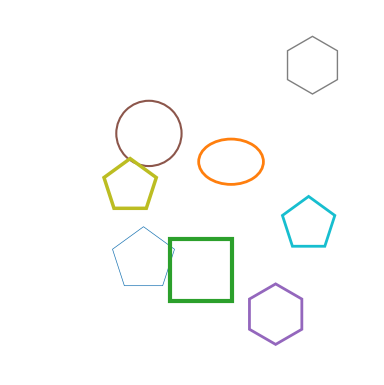[{"shape": "pentagon", "thickness": 0.5, "radius": 0.42, "center": [0.373, 0.326]}, {"shape": "oval", "thickness": 2, "radius": 0.42, "center": [0.6, 0.58]}, {"shape": "square", "thickness": 3, "radius": 0.4, "center": [0.522, 0.299]}, {"shape": "hexagon", "thickness": 2, "radius": 0.39, "center": [0.716, 0.184]}, {"shape": "circle", "thickness": 1.5, "radius": 0.42, "center": [0.387, 0.653]}, {"shape": "hexagon", "thickness": 1, "radius": 0.37, "center": [0.812, 0.831]}, {"shape": "pentagon", "thickness": 2.5, "radius": 0.36, "center": [0.338, 0.517]}, {"shape": "pentagon", "thickness": 2, "radius": 0.36, "center": [0.802, 0.418]}]